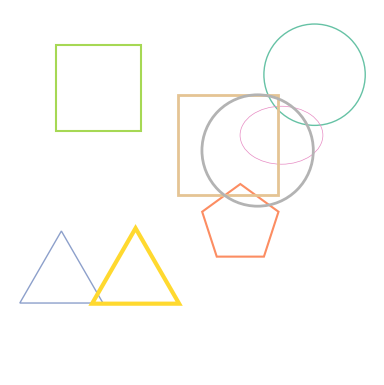[{"shape": "circle", "thickness": 1, "radius": 0.66, "center": [0.817, 0.806]}, {"shape": "pentagon", "thickness": 1.5, "radius": 0.52, "center": [0.624, 0.418]}, {"shape": "triangle", "thickness": 1, "radius": 0.62, "center": [0.159, 0.275]}, {"shape": "oval", "thickness": 0.5, "radius": 0.54, "center": [0.731, 0.649]}, {"shape": "square", "thickness": 1.5, "radius": 0.55, "center": [0.256, 0.771]}, {"shape": "triangle", "thickness": 3, "radius": 0.65, "center": [0.352, 0.277]}, {"shape": "square", "thickness": 2, "radius": 0.65, "center": [0.593, 0.623]}, {"shape": "circle", "thickness": 2, "radius": 0.72, "center": [0.669, 0.609]}]